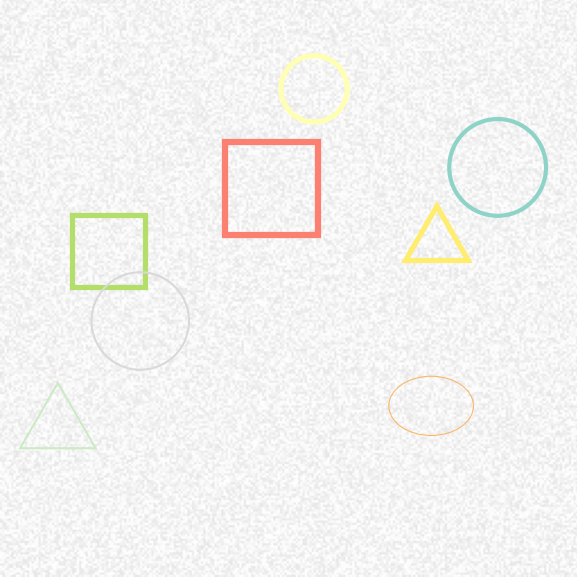[{"shape": "circle", "thickness": 2, "radius": 0.42, "center": [0.862, 0.709]}, {"shape": "circle", "thickness": 2.5, "radius": 0.29, "center": [0.544, 0.845]}, {"shape": "square", "thickness": 3, "radius": 0.4, "center": [0.471, 0.673]}, {"shape": "oval", "thickness": 0.5, "radius": 0.37, "center": [0.747, 0.296]}, {"shape": "square", "thickness": 2.5, "radius": 0.32, "center": [0.188, 0.565]}, {"shape": "circle", "thickness": 1, "radius": 0.42, "center": [0.243, 0.443]}, {"shape": "triangle", "thickness": 1, "radius": 0.38, "center": [0.1, 0.261]}, {"shape": "triangle", "thickness": 2.5, "radius": 0.31, "center": [0.756, 0.579]}]